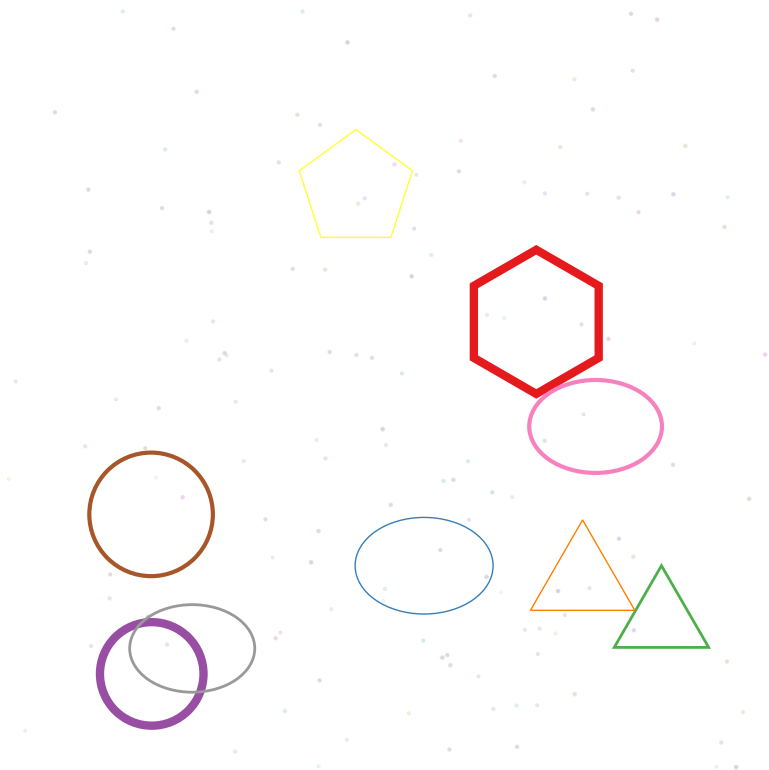[{"shape": "hexagon", "thickness": 3, "radius": 0.47, "center": [0.696, 0.582]}, {"shape": "oval", "thickness": 0.5, "radius": 0.45, "center": [0.551, 0.265]}, {"shape": "triangle", "thickness": 1, "radius": 0.35, "center": [0.859, 0.195]}, {"shape": "circle", "thickness": 3, "radius": 0.34, "center": [0.197, 0.125]}, {"shape": "triangle", "thickness": 0.5, "radius": 0.39, "center": [0.757, 0.246]}, {"shape": "pentagon", "thickness": 0.5, "radius": 0.39, "center": [0.462, 0.754]}, {"shape": "circle", "thickness": 1.5, "radius": 0.4, "center": [0.196, 0.332]}, {"shape": "oval", "thickness": 1.5, "radius": 0.43, "center": [0.774, 0.446]}, {"shape": "oval", "thickness": 1, "radius": 0.41, "center": [0.25, 0.158]}]